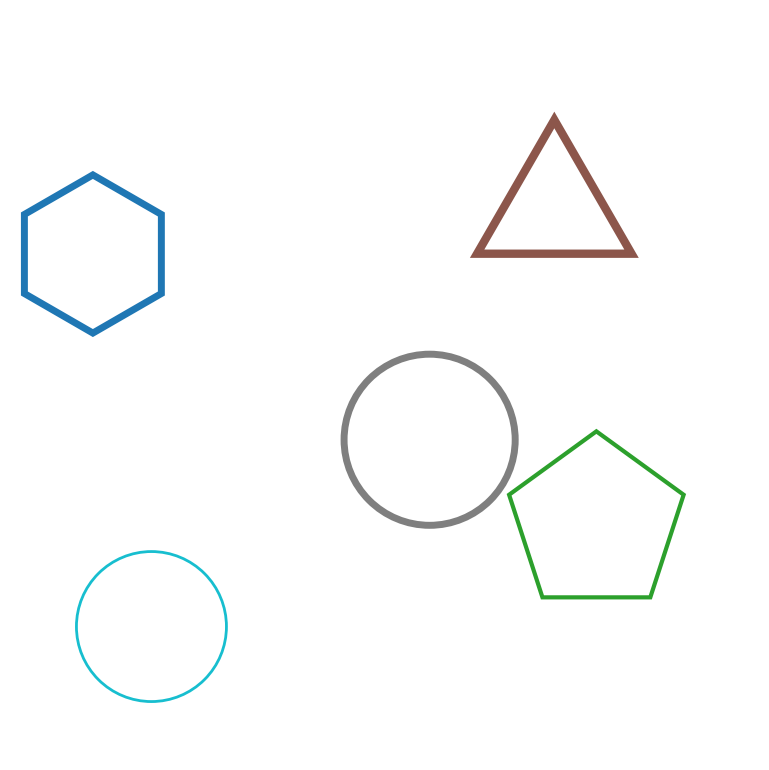[{"shape": "hexagon", "thickness": 2.5, "radius": 0.51, "center": [0.121, 0.67]}, {"shape": "pentagon", "thickness": 1.5, "radius": 0.6, "center": [0.775, 0.321]}, {"shape": "triangle", "thickness": 3, "radius": 0.58, "center": [0.72, 0.728]}, {"shape": "circle", "thickness": 2.5, "radius": 0.56, "center": [0.558, 0.429]}, {"shape": "circle", "thickness": 1, "radius": 0.49, "center": [0.197, 0.186]}]